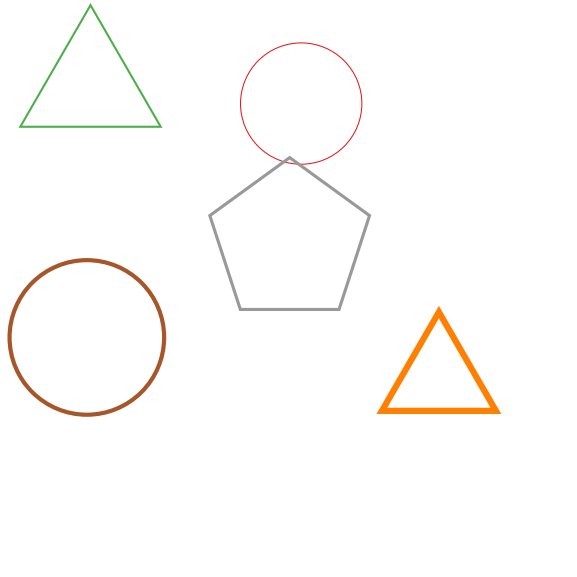[{"shape": "circle", "thickness": 0.5, "radius": 0.53, "center": [0.522, 0.82]}, {"shape": "triangle", "thickness": 1, "radius": 0.7, "center": [0.157, 0.85]}, {"shape": "triangle", "thickness": 3, "radius": 0.57, "center": [0.76, 0.345]}, {"shape": "circle", "thickness": 2, "radius": 0.67, "center": [0.15, 0.415]}, {"shape": "pentagon", "thickness": 1.5, "radius": 0.73, "center": [0.502, 0.581]}]